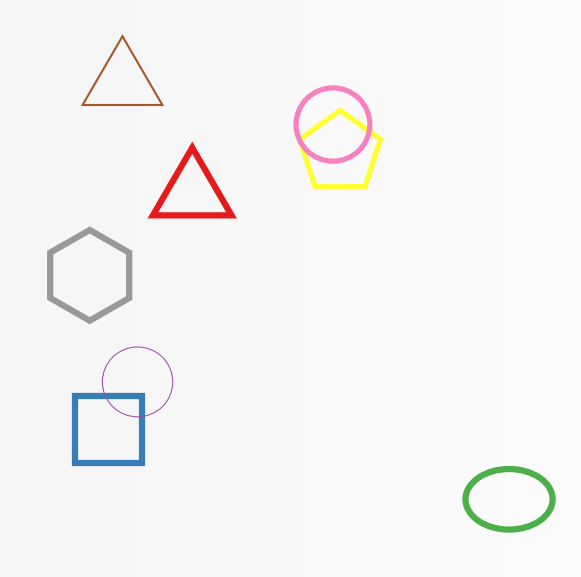[{"shape": "triangle", "thickness": 3, "radius": 0.39, "center": [0.331, 0.665]}, {"shape": "square", "thickness": 3, "radius": 0.29, "center": [0.187, 0.255]}, {"shape": "oval", "thickness": 3, "radius": 0.37, "center": [0.876, 0.135]}, {"shape": "circle", "thickness": 0.5, "radius": 0.3, "center": [0.237, 0.338]}, {"shape": "pentagon", "thickness": 2.5, "radius": 0.37, "center": [0.585, 0.735]}, {"shape": "triangle", "thickness": 1, "radius": 0.4, "center": [0.211, 0.857]}, {"shape": "circle", "thickness": 2.5, "radius": 0.32, "center": [0.573, 0.783]}, {"shape": "hexagon", "thickness": 3, "radius": 0.39, "center": [0.154, 0.522]}]